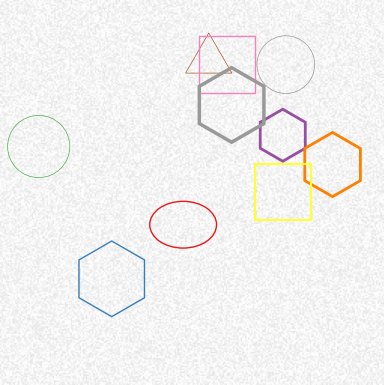[{"shape": "oval", "thickness": 1, "radius": 0.43, "center": [0.476, 0.416]}, {"shape": "hexagon", "thickness": 1, "radius": 0.49, "center": [0.29, 0.276]}, {"shape": "circle", "thickness": 0.5, "radius": 0.4, "center": [0.101, 0.619]}, {"shape": "hexagon", "thickness": 2, "radius": 0.34, "center": [0.734, 0.649]}, {"shape": "hexagon", "thickness": 2, "radius": 0.42, "center": [0.864, 0.573]}, {"shape": "square", "thickness": 1.5, "radius": 0.36, "center": [0.736, 0.5]}, {"shape": "triangle", "thickness": 0.5, "radius": 0.35, "center": [0.542, 0.845]}, {"shape": "square", "thickness": 1, "radius": 0.36, "center": [0.591, 0.833]}, {"shape": "hexagon", "thickness": 2.5, "radius": 0.48, "center": [0.602, 0.727]}, {"shape": "circle", "thickness": 0.5, "radius": 0.37, "center": [0.742, 0.832]}]